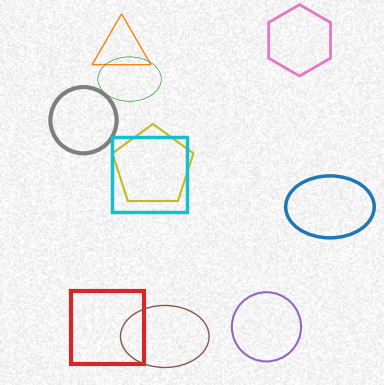[{"shape": "oval", "thickness": 2.5, "radius": 0.57, "center": [0.857, 0.463]}, {"shape": "triangle", "thickness": 1, "radius": 0.44, "center": [0.316, 0.876]}, {"shape": "oval", "thickness": 0.5, "radius": 0.41, "center": [0.337, 0.795]}, {"shape": "square", "thickness": 3, "radius": 0.47, "center": [0.279, 0.149]}, {"shape": "circle", "thickness": 1.5, "radius": 0.45, "center": [0.692, 0.151]}, {"shape": "oval", "thickness": 1, "radius": 0.58, "center": [0.428, 0.126]}, {"shape": "hexagon", "thickness": 2, "radius": 0.46, "center": [0.778, 0.895]}, {"shape": "circle", "thickness": 3, "radius": 0.43, "center": [0.217, 0.688]}, {"shape": "pentagon", "thickness": 1.5, "radius": 0.55, "center": [0.397, 0.567]}, {"shape": "square", "thickness": 2.5, "radius": 0.49, "center": [0.388, 0.546]}]